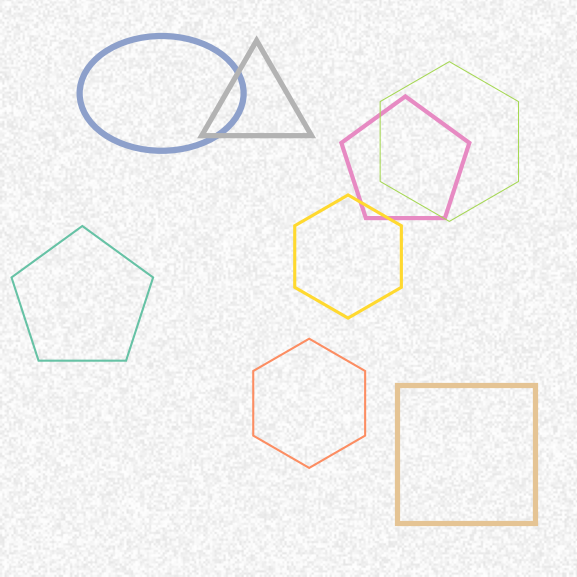[{"shape": "pentagon", "thickness": 1, "radius": 0.64, "center": [0.143, 0.479]}, {"shape": "hexagon", "thickness": 1, "radius": 0.56, "center": [0.535, 0.301]}, {"shape": "oval", "thickness": 3, "radius": 0.71, "center": [0.28, 0.837]}, {"shape": "pentagon", "thickness": 2, "radius": 0.58, "center": [0.702, 0.716]}, {"shape": "hexagon", "thickness": 0.5, "radius": 0.69, "center": [0.778, 0.754]}, {"shape": "hexagon", "thickness": 1.5, "radius": 0.53, "center": [0.603, 0.555]}, {"shape": "square", "thickness": 2.5, "radius": 0.6, "center": [0.807, 0.212]}, {"shape": "triangle", "thickness": 2.5, "radius": 0.55, "center": [0.444, 0.819]}]